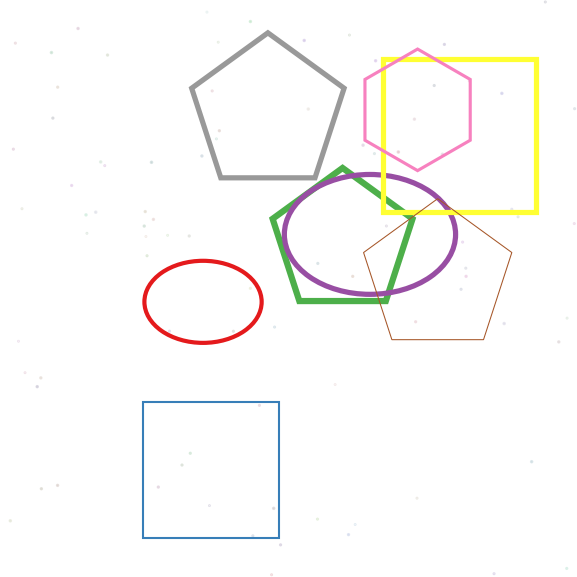[{"shape": "oval", "thickness": 2, "radius": 0.51, "center": [0.352, 0.476]}, {"shape": "square", "thickness": 1, "radius": 0.59, "center": [0.366, 0.186]}, {"shape": "pentagon", "thickness": 3, "radius": 0.64, "center": [0.593, 0.581]}, {"shape": "oval", "thickness": 2.5, "radius": 0.74, "center": [0.641, 0.593]}, {"shape": "square", "thickness": 2.5, "radius": 0.66, "center": [0.796, 0.764]}, {"shape": "pentagon", "thickness": 0.5, "radius": 0.67, "center": [0.758, 0.52]}, {"shape": "hexagon", "thickness": 1.5, "radius": 0.53, "center": [0.723, 0.809]}, {"shape": "pentagon", "thickness": 2.5, "radius": 0.69, "center": [0.464, 0.803]}]